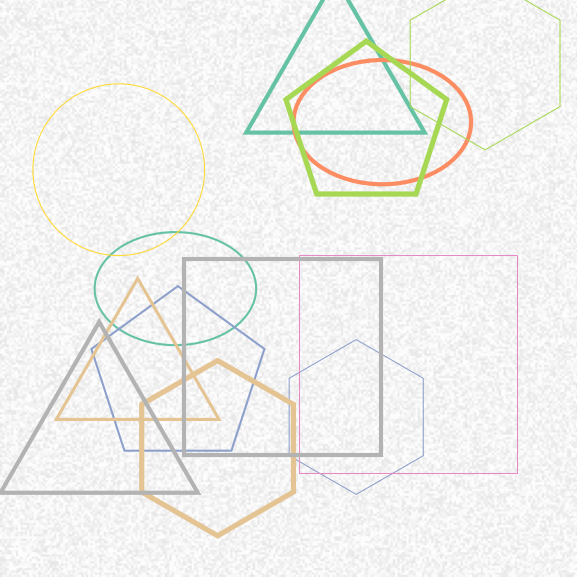[{"shape": "triangle", "thickness": 2, "radius": 0.89, "center": [0.581, 0.859]}, {"shape": "oval", "thickness": 1, "radius": 0.7, "center": [0.304, 0.499]}, {"shape": "oval", "thickness": 2, "radius": 0.77, "center": [0.662, 0.788]}, {"shape": "hexagon", "thickness": 0.5, "radius": 0.67, "center": [0.617, 0.277]}, {"shape": "pentagon", "thickness": 1, "radius": 0.79, "center": [0.308, 0.346]}, {"shape": "square", "thickness": 0.5, "radius": 0.94, "center": [0.707, 0.368]}, {"shape": "pentagon", "thickness": 2.5, "radius": 0.73, "center": [0.634, 0.782]}, {"shape": "hexagon", "thickness": 0.5, "radius": 0.75, "center": [0.84, 0.889]}, {"shape": "circle", "thickness": 0.5, "radius": 0.74, "center": [0.206, 0.705]}, {"shape": "hexagon", "thickness": 2.5, "radius": 0.76, "center": [0.377, 0.223]}, {"shape": "triangle", "thickness": 1.5, "radius": 0.81, "center": [0.238, 0.354]}, {"shape": "triangle", "thickness": 2, "radius": 0.99, "center": [0.172, 0.244]}, {"shape": "square", "thickness": 2, "radius": 0.85, "center": [0.489, 0.381]}]